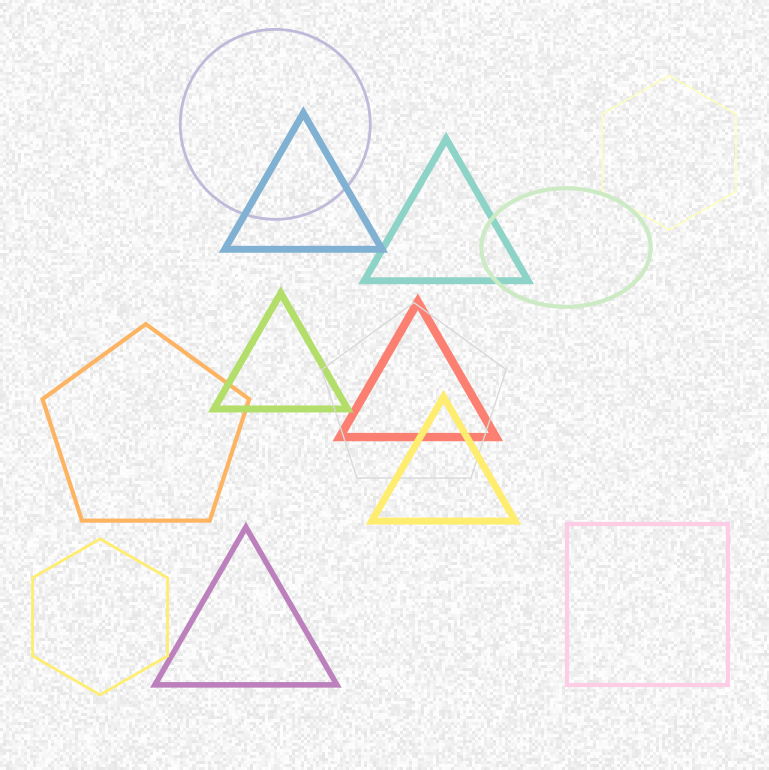[{"shape": "triangle", "thickness": 2.5, "radius": 0.61, "center": [0.579, 0.697]}, {"shape": "hexagon", "thickness": 0.5, "radius": 0.5, "center": [0.869, 0.802]}, {"shape": "circle", "thickness": 1, "radius": 0.62, "center": [0.357, 0.838]}, {"shape": "triangle", "thickness": 3, "radius": 0.59, "center": [0.543, 0.491]}, {"shape": "triangle", "thickness": 2.5, "radius": 0.59, "center": [0.394, 0.735]}, {"shape": "pentagon", "thickness": 1.5, "radius": 0.71, "center": [0.189, 0.438]}, {"shape": "triangle", "thickness": 2.5, "radius": 0.5, "center": [0.365, 0.519]}, {"shape": "square", "thickness": 1.5, "radius": 0.52, "center": [0.842, 0.215]}, {"shape": "pentagon", "thickness": 0.5, "radius": 0.63, "center": [0.538, 0.481]}, {"shape": "triangle", "thickness": 2, "radius": 0.68, "center": [0.319, 0.179]}, {"shape": "oval", "thickness": 1.5, "radius": 0.55, "center": [0.735, 0.679]}, {"shape": "hexagon", "thickness": 1, "radius": 0.51, "center": [0.13, 0.199]}, {"shape": "triangle", "thickness": 2.5, "radius": 0.54, "center": [0.576, 0.377]}]